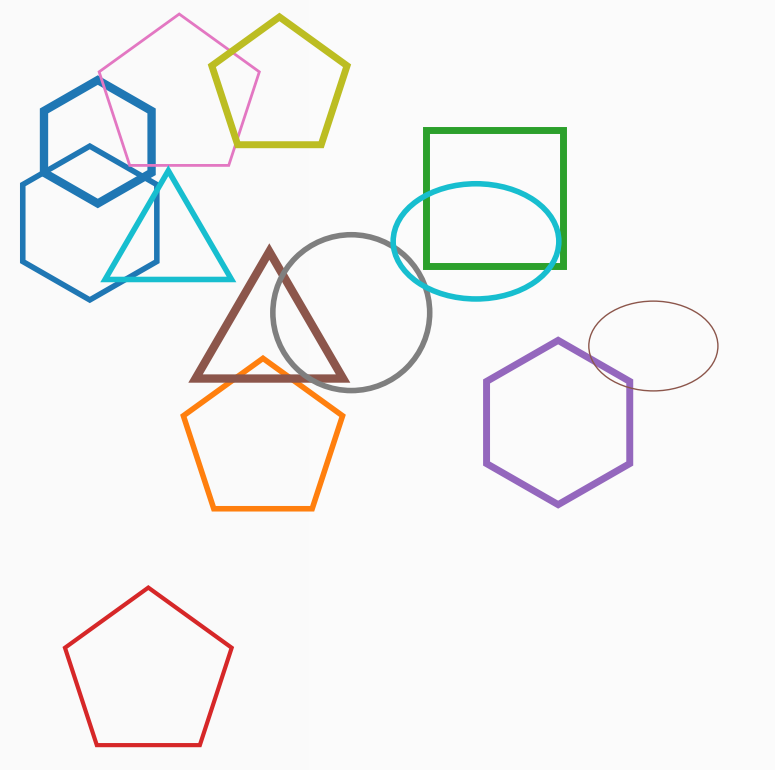[{"shape": "hexagon", "thickness": 3, "radius": 0.4, "center": [0.126, 0.816]}, {"shape": "hexagon", "thickness": 2, "radius": 0.5, "center": [0.116, 0.71]}, {"shape": "pentagon", "thickness": 2, "radius": 0.54, "center": [0.339, 0.427]}, {"shape": "square", "thickness": 2.5, "radius": 0.44, "center": [0.638, 0.743]}, {"shape": "pentagon", "thickness": 1.5, "radius": 0.57, "center": [0.191, 0.124]}, {"shape": "hexagon", "thickness": 2.5, "radius": 0.53, "center": [0.72, 0.451]}, {"shape": "triangle", "thickness": 3, "radius": 0.55, "center": [0.348, 0.563]}, {"shape": "oval", "thickness": 0.5, "radius": 0.42, "center": [0.843, 0.551]}, {"shape": "pentagon", "thickness": 1, "radius": 0.54, "center": [0.231, 0.873]}, {"shape": "circle", "thickness": 2, "radius": 0.51, "center": [0.453, 0.594]}, {"shape": "pentagon", "thickness": 2.5, "radius": 0.46, "center": [0.361, 0.886]}, {"shape": "oval", "thickness": 2, "radius": 0.53, "center": [0.614, 0.687]}, {"shape": "triangle", "thickness": 2, "radius": 0.47, "center": [0.217, 0.684]}]